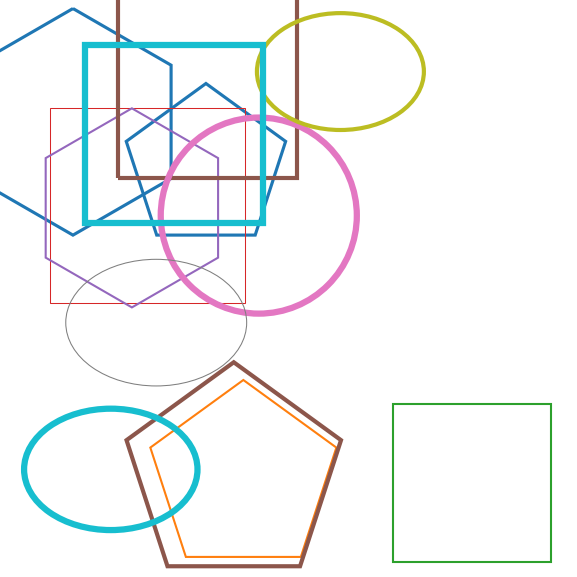[{"shape": "pentagon", "thickness": 1.5, "radius": 0.73, "center": [0.357, 0.709]}, {"shape": "hexagon", "thickness": 1.5, "radius": 0.98, "center": [0.126, 0.788]}, {"shape": "pentagon", "thickness": 1, "radius": 0.85, "center": [0.421, 0.172]}, {"shape": "square", "thickness": 1, "radius": 0.68, "center": [0.818, 0.162]}, {"shape": "square", "thickness": 0.5, "radius": 0.85, "center": [0.255, 0.644]}, {"shape": "hexagon", "thickness": 1, "radius": 0.86, "center": [0.228, 0.639]}, {"shape": "square", "thickness": 2, "radius": 0.78, "center": [0.36, 0.846]}, {"shape": "pentagon", "thickness": 2, "radius": 0.98, "center": [0.405, 0.177]}, {"shape": "circle", "thickness": 3, "radius": 0.85, "center": [0.448, 0.626]}, {"shape": "oval", "thickness": 0.5, "radius": 0.78, "center": [0.271, 0.44]}, {"shape": "oval", "thickness": 2, "radius": 0.72, "center": [0.589, 0.875]}, {"shape": "oval", "thickness": 3, "radius": 0.75, "center": [0.192, 0.186]}, {"shape": "square", "thickness": 3, "radius": 0.77, "center": [0.301, 0.767]}]